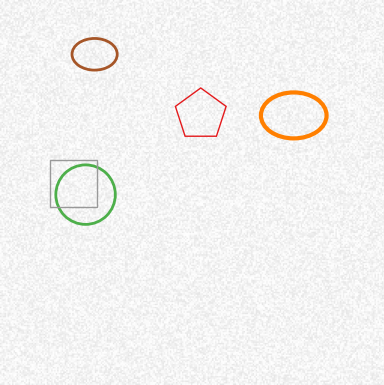[{"shape": "pentagon", "thickness": 1, "radius": 0.35, "center": [0.521, 0.702]}, {"shape": "circle", "thickness": 2, "radius": 0.39, "center": [0.222, 0.494]}, {"shape": "oval", "thickness": 3, "radius": 0.43, "center": [0.763, 0.7]}, {"shape": "oval", "thickness": 2, "radius": 0.29, "center": [0.246, 0.859]}, {"shape": "square", "thickness": 1, "radius": 0.31, "center": [0.192, 0.524]}]